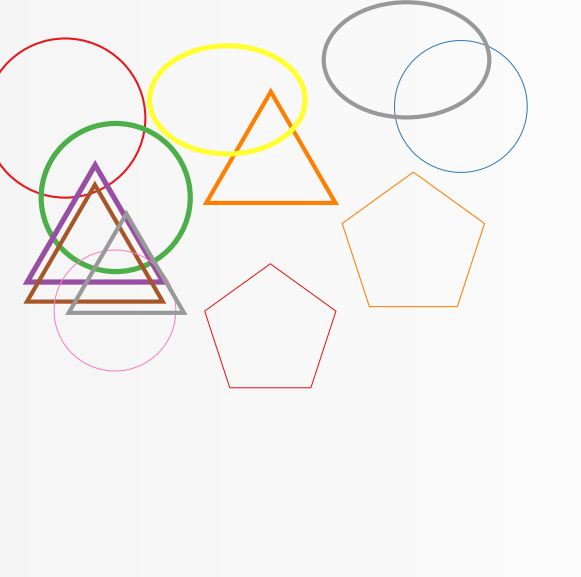[{"shape": "pentagon", "thickness": 0.5, "radius": 0.59, "center": [0.465, 0.424]}, {"shape": "circle", "thickness": 1, "radius": 0.69, "center": [0.112, 0.795]}, {"shape": "circle", "thickness": 0.5, "radius": 0.57, "center": [0.793, 0.815]}, {"shape": "circle", "thickness": 2.5, "radius": 0.64, "center": [0.199, 0.657]}, {"shape": "triangle", "thickness": 2.5, "radius": 0.68, "center": [0.164, 0.578]}, {"shape": "triangle", "thickness": 2, "radius": 0.64, "center": [0.466, 0.712]}, {"shape": "pentagon", "thickness": 0.5, "radius": 0.64, "center": [0.711, 0.572]}, {"shape": "oval", "thickness": 2.5, "radius": 0.67, "center": [0.391, 0.826]}, {"shape": "triangle", "thickness": 2, "radius": 0.67, "center": [0.163, 0.544]}, {"shape": "circle", "thickness": 0.5, "radius": 0.52, "center": [0.198, 0.461]}, {"shape": "triangle", "thickness": 2, "radius": 0.57, "center": [0.217, 0.515]}, {"shape": "oval", "thickness": 2, "radius": 0.71, "center": [0.699, 0.896]}]